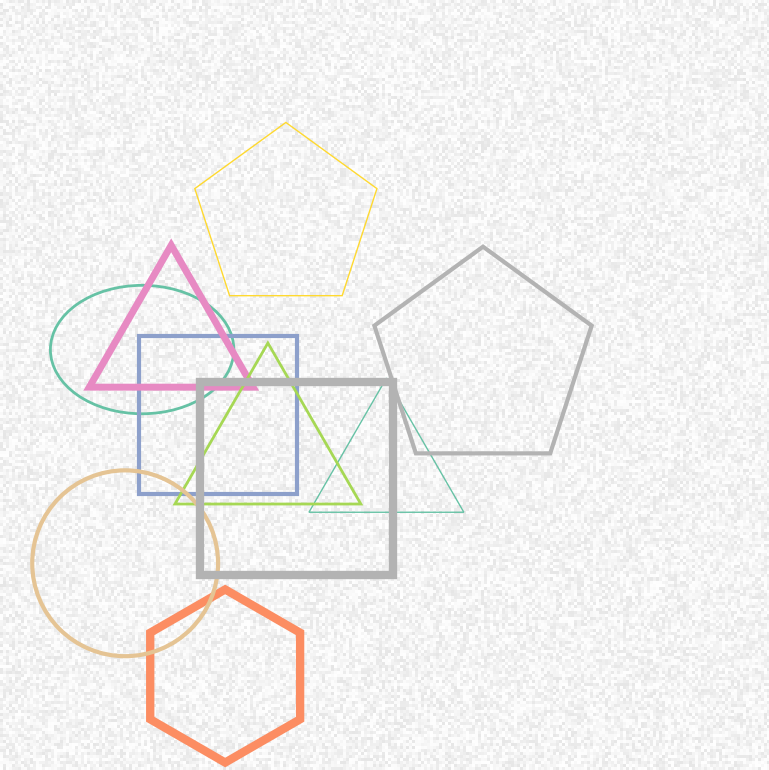[{"shape": "triangle", "thickness": 0.5, "radius": 0.58, "center": [0.502, 0.393]}, {"shape": "oval", "thickness": 1, "radius": 0.6, "center": [0.185, 0.546]}, {"shape": "hexagon", "thickness": 3, "radius": 0.56, "center": [0.292, 0.122]}, {"shape": "square", "thickness": 1.5, "radius": 0.51, "center": [0.283, 0.461]}, {"shape": "triangle", "thickness": 2.5, "radius": 0.61, "center": [0.222, 0.559]}, {"shape": "triangle", "thickness": 1, "radius": 0.7, "center": [0.348, 0.415]}, {"shape": "pentagon", "thickness": 0.5, "radius": 0.62, "center": [0.371, 0.717]}, {"shape": "circle", "thickness": 1.5, "radius": 0.6, "center": [0.163, 0.268]}, {"shape": "square", "thickness": 3, "radius": 0.62, "center": [0.385, 0.379]}, {"shape": "pentagon", "thickness": 1.5, "radius": 0.74, "center": [0.627, 0.531]}]